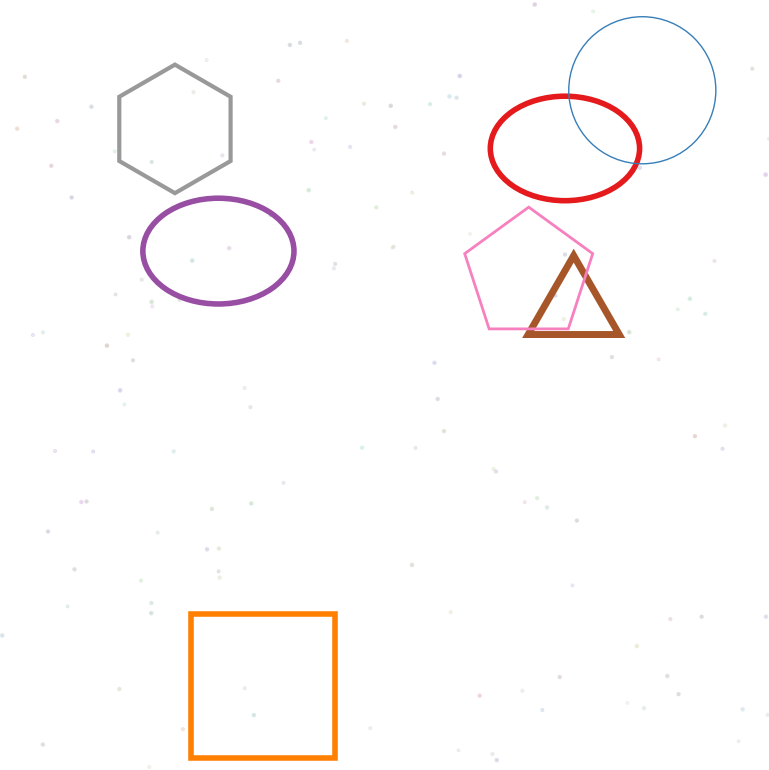[{"shape": "oval", "thickness": 2, "radius": 0.48, "center": [0.734, 0.807]}, {"shape": "circle", "thickness": 0.5, "radius": 0.48, "center": [0.834, 0.883]}, {"shape": "oval", "thickness": 2, "radius": 0.49, "center": [0.284, 0.674]}, {"shape": "square", "thickness": 2, "radius": 0.47, "center": [0.342, 0.11]}, {"shape": "triangle", "thickness": 2.5, "radius": 0.34, "center": [0.745, 0.6]}, {"shape": "pentagon", "thickness": 1, "radius": 0.44, "center": [0.687, 0.644]}, {"shape": "hexagon", "thickness": 1.5, "radius": 0.42, "center": [0.227, 0.833]}]